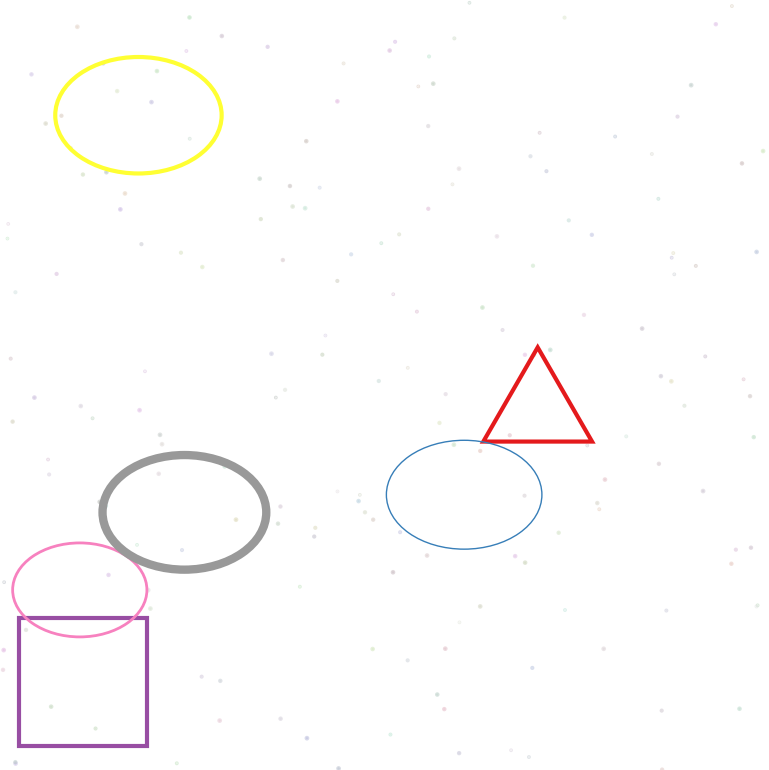[{"shape": "triangle", "thickness": 1.5, "radius": 0.41, "center": [0.698, 0.467]}, {"shape": "oval", "thickness": 0.5, "radius": 0.5, "center": [0.603, 0.358]}, {"shape": "square", "thickness": 1.5, "radius": 0.42, "center": [0.108, 0.114]}, {"shape": "oval", "thickness": 1.5, "radius": 0.54, "center": [0.18, 0.85]}, {"shape": "oval", "thickness": 1, "radius": 0.44, "center": [0.104, 0.234]}, {"shape": "oval", "thickness": 3, "radius": 0.53, "center": [0.239, 0.335]}]